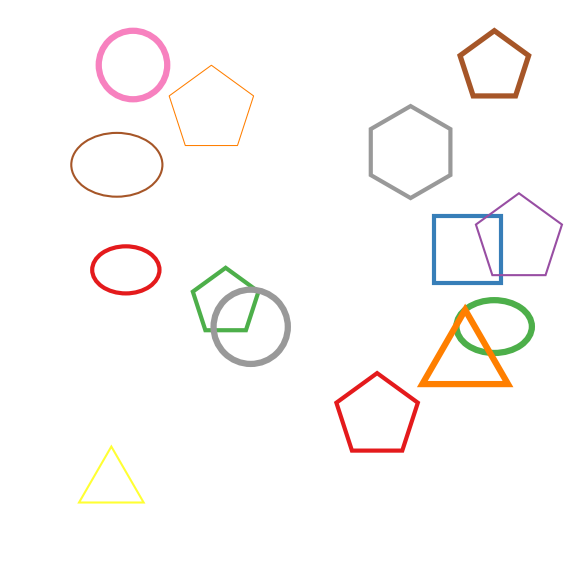[{"shape": "pentagon", "thickness": 2, "radius": 0.37, "center": [0.653, 0.279]}, {"shape": "oval", "thickness": 2, "radius": 0.29, "center": [0.218, 0.532]}, {"shape": "square", "thickness": 2, "radius": 0.29, "center": [0.81, 0.566]}, {"shape": "oval", "thickness": 3, "radius": 0.33, "center": [0.856, 0.434]}, {"shape": "pentagon", "thickness": 2, "radius": 0.3, "center": [0.391, 0.476]}, {"shape": "pentagon", "thickness": 1, "radius": 0.39, "center": [0.899, 0.586]}, {"shape": "triangle", "thickness": 3, "radius": 0.43, "center": [0.805, 0.377]}, {"shape": "pentagon", "thickness": 0.5, "radius": 0.38, "center": [0.366, 0.809]}, {"shape": "triangle", "thickness": 1, "radius": 0.32, "center": [0.193, 0.161]}, {"shape": "oval", "thickness": 1, "radius": 0.39, "center": [0.202, 0.714]}, {"shape": "pentagon", "thickness": 2.5, "radius": 0.31, "center": [0.856, 0.884]}, {"shape": "circle", "thickness": 3, "radius": 0.3, "center": [0.23, 0.887]}, {"shape": "hexagon", "thickness": 2, "radius": 0.4, "center": [0.711, 0.736]}, {"shape": "circle", "thickness": 3, "radius": 0.32, "center": [0.434, 0.433]}]